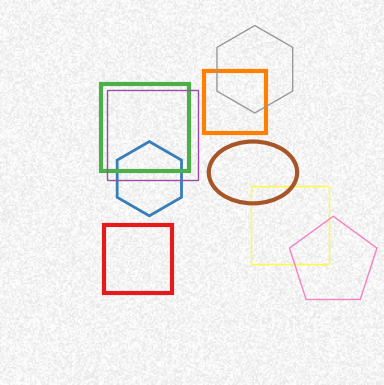[{"shape": "square", "thickness": 3, "radius": 0.44, "center": [0.359, 0.327]}, {"shape": "hexagon", "thickness": 2, "radius": 0.48, "center": [0.388, 0.536]}, {"shape": "square", "thickness": 3, "radius": 0.57, "center": [0.377, 0.669]}, {"shape": "square", "thickness": 1, "radius": 0.59, "center": [0.396, 0.649]}, {"shape": "square", "thickness": 3, "radius": 0.4, "center": [0.61, 0.736]}, {"shape": "square", "thickness": 1, "radius": 0.51, "center": [0.752, 0.415]}, {"shape": "oval", "thickness": 3, "radius": 0.57, "center": [0.657, 0.552]}, {"shape": "pentagon", "thickness": 1, "radius": 0.6, "center": [0.865, 0.319]}, {"shape": "hexagon", "thickness": 1, "radius": 0.57, "center": [0.662, 0.82]}]